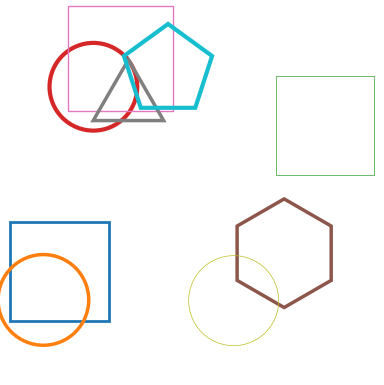[{"shape": "square", "thickness": 2, "radius": 0.64, "center": [0.154, 0.294]}, {"shape": "circle", "thickness": 2.5, "radius": 0.59, "center": [0.113, 0.221]}, {"shape": "square", "thickness": 0.5, "radius": 0.64, "center": [0.844, 0.674]}, {"shape": "circle", "thickness": 3, "radius": 0.57, "center": [0.243, 0.775]}, {"shape": "hexagon", "thickness": 2.5, "radius": 0.71, "center": [0.738, 0.342]}, {"shape": "square", "thickness": 1, "radius": 0.68, "center": [0.312, 0.847]}, {"shape": "triangle", "thickness": 2.5, "radius": 0.53, "center": [0.334, 0.74]}, {"shape": "circle", "thickness": 0.5, "radius": 0.58, "center": [0.607, 0.219]}, {"shape": "pentagon", "thickness": 3, "radius": 0.6, "center": [0.436, 0.817]}]